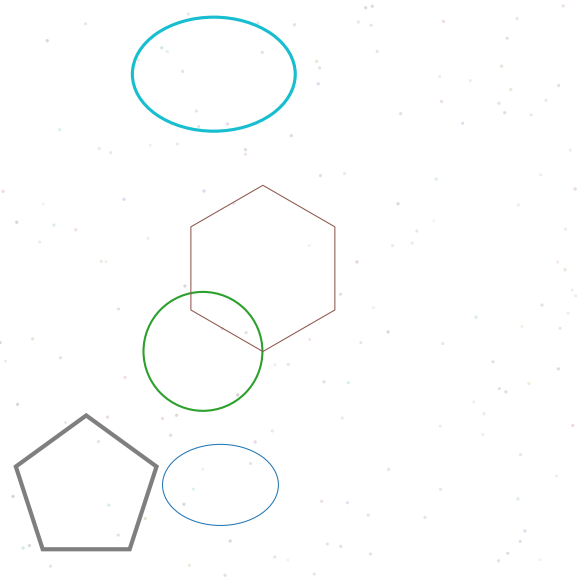[{"shape": "oval", "thickness": 0.5, "radius": 0.5, "center": [0.382, 0.159]}, {"shape": "circle", "thickness": 1, "radius": 0.51, "center": [0.351, 0.391]}, {"shape": "hexagon", "thickness": 0.5, "radius": 0.72, "center": [0.455, 0.534]}, {"shape": "pentagon", "thickness": 2, "radius": 0.64, "center": [0.149, 0.152]}, {"shape": "oval", "thickness": 1.5, "radius": 0.71, "center": [0.37, 0.871]}]